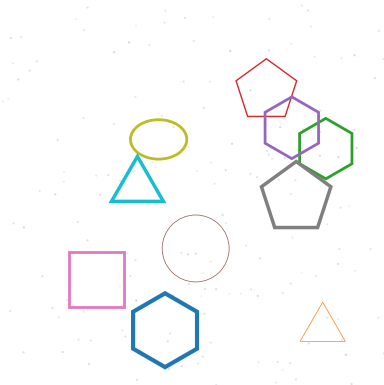[{"shape": "hexagon", "thickness": 3, "radius": 0.48, "center": [0.429, 0.142]}, {"shape": "triangle", "thickness": 0.5, "radius": 0.34, "center": [0.838, 0.147]}, {"shape": "hexagon", "thickness": 2, "radius": 0.39, "center": [0.846, 0.614]}, {"shape": "pentagon", "thickness": 1, "radius": 0.41, "center": [0.692, 0.765]}, {"shape": "hexagon", "thickness": 2, "radius": 0.4, "center": [0.758, 0.668]}, {"shape": "circle", "thickness": 0.5, "radius": 0.43, "center": [0.508, 0.355]}, {"shape": "square", "thickness": 2, "radius": 0.36, "center": [0.25, 0.273]}, {"shape": "pentagon", "thickness": 2.5, "radius": 0.47, "center": [0.769, 0.486]}, {"shape": "oval", "thickness": 2, "radius": 0.37, "center": [0.412, 0.638]}, {"shape": "triangle", "thickness": 2.5, "radius": 0.39, "center": [0.357, 0.516]}]